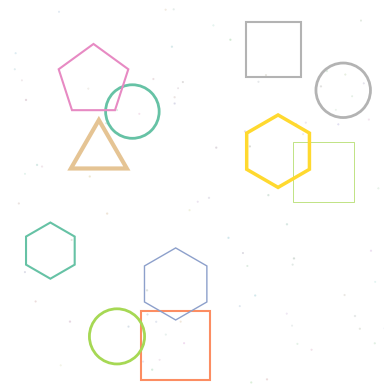[{"shape": "circle", "thickness": 2, "radius": 0.35, "center": [0.344, 0.71]}, {"shape": "hexagon", "thickness": 1.5, "radius": 0.36, "center": [0.131, 0.349]}, {"shape": "square", "thickness": 1.5, "radius": 0.45, "center": [0.456, 0.102]}, {"shape": "hexagon", "thickness": 1, "radius": 0.47, "center": [0.456, 0.262]}, {"shape": "pentagon", "thickness": 1.5, "radius": 0.48, "center": [0.243, 0.791]}, {"shape": "square", "thickness": 0.5, "radius": 0.39, "center": [0.84, 0.553]}, {"shape": "circle", "thickness": 2, "radius": 0.36, "center": [0.304, 0.126]}, {"shape": "hexagon", "thickness": 2.5, "radius": 0.47, "center": [0.722, 0.607]}, {"shape": "triangle", "thickness": 3, "radius": 0.42, "center": [0.257, 0.604]}, {"shape": "square", "thickness": 1.5, "radius": 0.36, "center": [0.71, 0.871]}, {"shape": "circle", "thickness": 2, "radius": 0.35, "center": [0.891, 0.766]}]